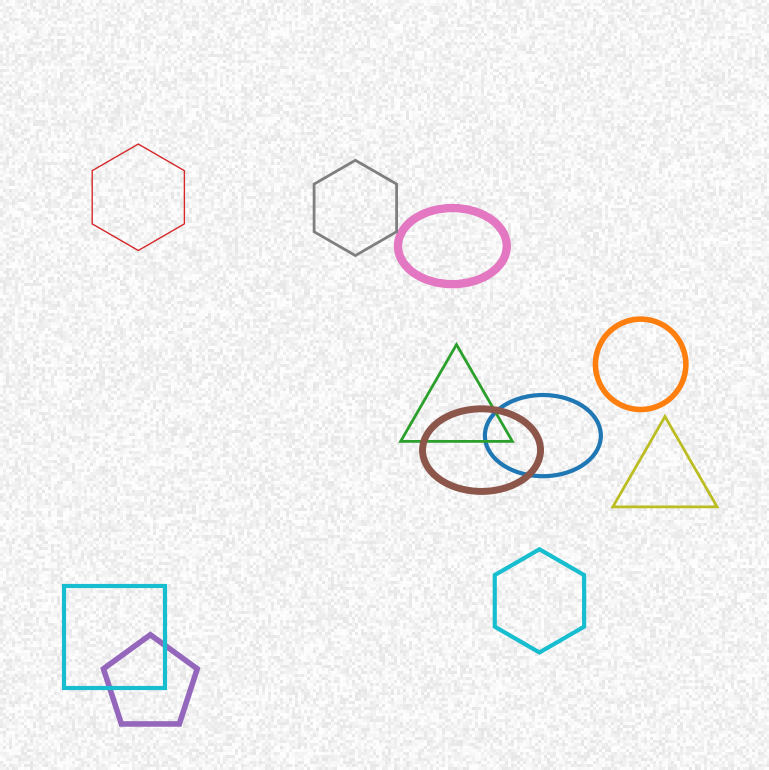[{"shape": "oval", "thickness": 1.5, "radius": 0.38, "center": [0.705, 0.434]}, {"shape": "circle", "thickness": 2, "radius": 0.29, "center": [0.832, 0.527]}, {"shape": "triangle", "thickness": 1, "radius": 0.42, "center": [0.593, 0.469]}, {"shape": "hexagon", "thickness": 0.5, "radius": 0.35, "center": [0.18, 0.744]}, {"shape": "pentagon", "thickness": 2, "radius": 0.32, "center": [0.195, 0.112]}, {"shape": "oval", "thickness": 2.5, "radius": 0.38, "center": [0.625, 0.415]}, {"shape": "oval", "thickness": 3, "radius": 0.35, "center": [0.588, 0.68]}, {"shape": "hexagon", "thickness": 1, "radius": 0.31, "center": [0.461, 0.73]}, {"shape": "triangle", "thickness": 1, "radius": 0.39, "center": [0.864, 0.381]}, {"shape": "hexagon", "thickness": 1.5, "radius": 0.34, "center": [0.701, 0.22]}, {"shape": "square", "thickness": 1.5, "radius": 0.33, "center": [0.149, 0.173]}]